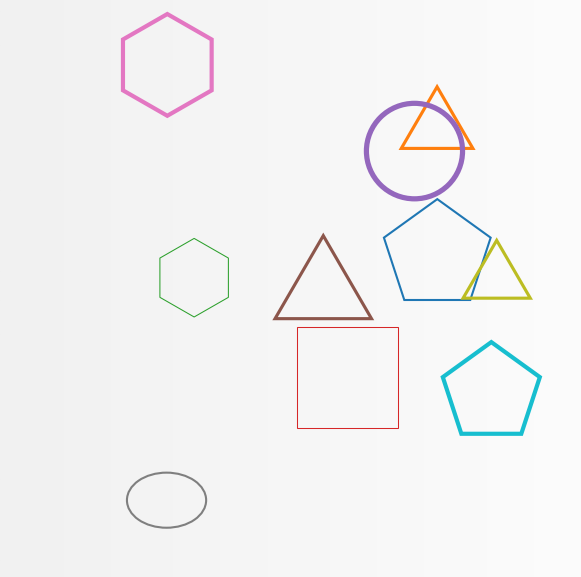[{"shape": "pentagon", "thickness": 1, "radius": 0.48, "center": [0.752, 0.558]}, {"shape": "triangle", "thickness": 1.5, "radius": 0.36, "center": [0.752, 0.778]}, {"shape": "hexagon", "thickness": 0.5, "radius": 0.34, "center": [0.334, 0.518]}, {"shape": "square", "thickness": 0.5, "radius": 0.44, "center": [0.598, 0.345]}, {"shape": "circle", "thickness": 2.5, "radius": 0.41, "center": [0.713, 0.738]}, {"shape": "triangle", "thickness": 1.5, "radius": 0.48, "center": [0.556, 0.495]}, {"shape": "hexagon", "thickness": 2, "radius": 0.44, "center": [0.288, 0.887]}, {"shape": "oval", "thickness": 1, "radius": 0.34, "center": [0.287, 0.133]}, {"shape": "triangle", "thickness": 1.5, "radius": 0.33, "center": [0.855, 0.516]}, {"shape": "pentagon", "thickness": 2, "radius": 0.44, "center": [0.845, 0.319]}]